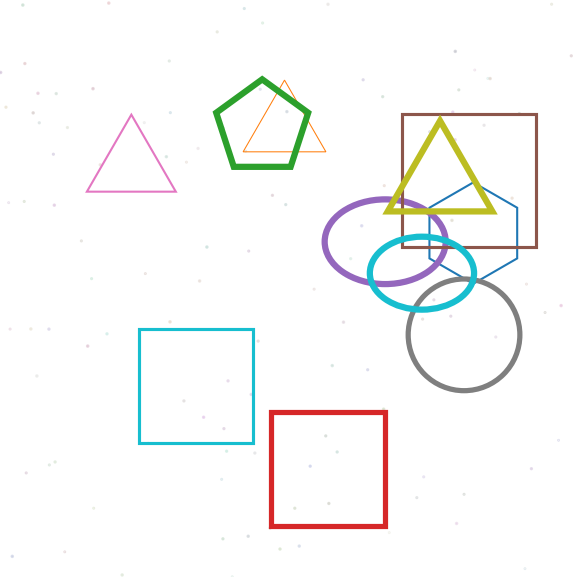[{"shape": "hexagon", "thickness": 1, "radius": 0.44, "center": [0.82, 0.596]}, {"shape": "triangle", "thickness": 0.5, "radius": 0.41, "center": [0.493, 0.778]}, {"shape": "pentagon", "thickness": 3, "radius": 0.42, "center": [0.454, 0.778]}, {"shape": "square", "thickness": 2.5, "radius": 0.49, "center": [0.568, 0.187]}, {"shape": "oval", "thickness": 3, "radius": 0.52, "center": [0.667, 0.581]}, {"shape": "square", "thickness": 1.5, "radius": 0.58, "center": [0.812, 0.686]}, {"shape": "triangle", "thickness": 1, "radius": 0.44, "center": [0.227, 0.712]}, {"shape": "circle", "thickness": 2.5, "radius": 0.48, "center": [0.804, 0.419]}, {"shape": "triangle", "thickness": 3, "radius": 0.52, "center": [0.762, 0.685]}, {"shape": "oval", "thickness": 3, "radius": 0.45, "center": [0.731, 0.526]}, {"shape": "square", "thickness": 1.5, "radius": 0.49, "center": [0.34, 0.33]}]